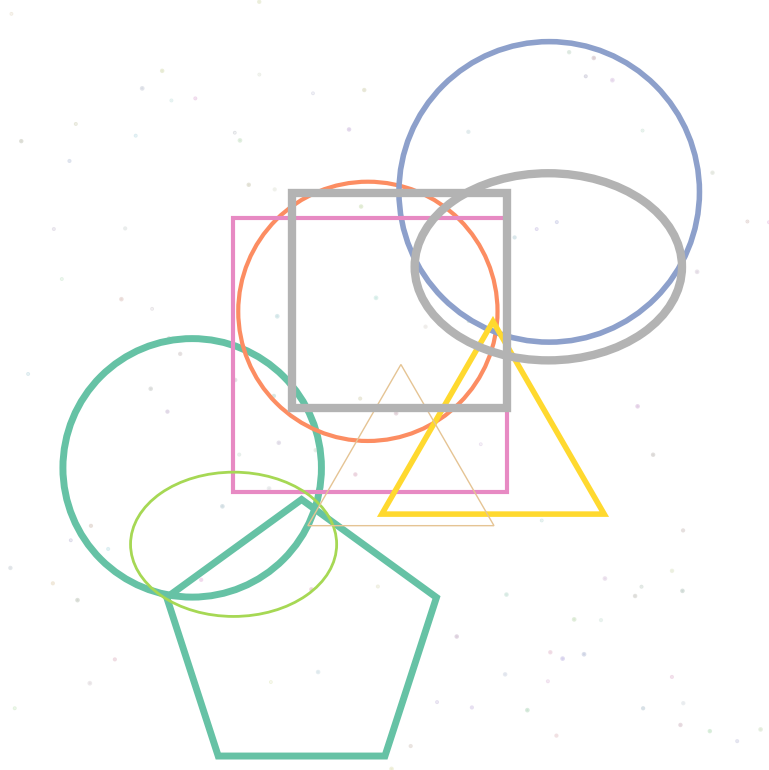[{"shape": "circle", "thickness": 2.5, "radius": 0.84, "center": [0.25, 0.392]}, {"shape": "pentagon", "thickness": 2.5, "radius": 0.92, "center": [0.392, 0.167]}, {"shape": "circle", "thickness": 1.5, "radius": 0.84, "center": [0.478, 0.596]}, {"shape": "circle", "thickness": 2, "radius": 0.98, "center": [0.713, 0.751]}, {"shape": "square", "thickness": 1.5, "radius": 0.89, "center": [0.481, 0.539]}, {"shape": "oval", "thickness": 1, "radius": 0.67, "center": [0.303, 0.293]}, {"shape": "triangle", "thickness": 2, "radius": 0.83, "center": [0.64, 0.416]}, {"shape": "triangle", "thickness": 0.5, "radius": 0.7, "center": [0.521, 0.387]}, {"shape": "square", "thickness": 3, "radius": 0.7, "center": [0.519, 0.61]}, {"shape": "oval", "thickness": 3, "radius": 0.87, "center": [0.712, 0.653]}]